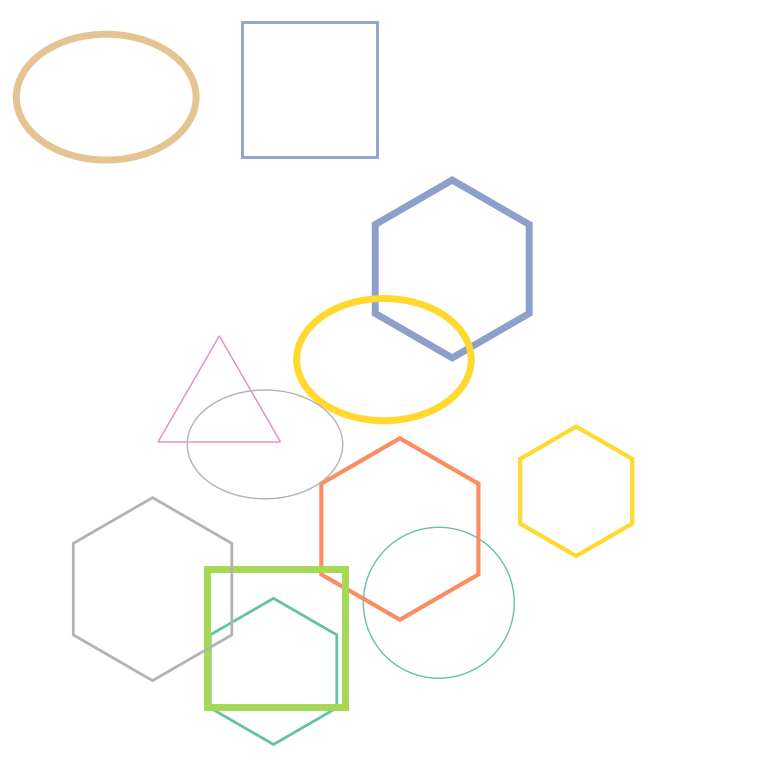[{"shape": "hexagon", "thickness": 1, "radius": 0.47, "center": [0.355, 0.128]}, {"shape": "circle", "thickness": 0.5, "radius": 0.49, "center": [0.57, 0.217]}, {"shape": "hexagon", "thickness": 1.5, "radius": 0.59, "center": [0.519, 0.313]}, {"shape": "hexagon", "thickness": 2.5, "radius": 0.58, "center": [0.587, 0.651]}, {"shape": "square", "thickness": 1, "radius": 0.44, "center": [0.402, 0.884]}, {"shape": "triangle", "thickness": 0.5, "radius": 0.46, "center": [0.285, 0.472]}, {"shape": "square", "thickness": 2.5, "radius": 0.45, "center": [0.359, 0.171]}, {"shape": "hexagon", "thickness": 1.5, "radius": 0.42, "center": [0.748, 0.362]}, {"shape": "oval", "thickness": 2.5, "radius": 0.57, "center": [0.499, 0.533]}, {"shape": "oval", "thickness": 2.5, "radius": 0.58, "center": [0.138, 0.874]}, {"shape": "oval", "thickness": 0.5, "radius": 0.5, "center": [0.344, 0.423]}, {"shape": "hexagon", "thickness": 1, "radius": 0.59, "center": [0.198, 0.235]}]